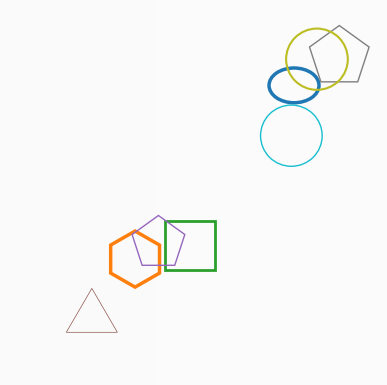[{"shape": "oval", "thickness": 2.5, "radius": 0.32, "center": [0.759, 0.778]}, {"shape": "hexagon", "thickness": 2.5, "radius": 0.36, "center": [0.349, 0.327]}, {"shape": "square", "thickness": 2, "radius": 0.32, "center": [0.491, 0.362]}, {"shape": "pentagon", "thickness": 1, "radius": 0.36, "center": [0.409, 0.369]}, {"shape": "triangle", "thickness": 0.5, "radius": 0.38, "center": [0.237, 0.175]}, {"shape": "pentagon", "thickness": 1, "radius": 0.4, "center": [0.876, 0.853]}, {"shape": "circle", "thickness": 1.5, "radius": 0.4, "center": [0.818, 0.846]}, {"shape": "circle", "thickness": 1, "radius": 0.4, "center": [0.752, 0.648]}]